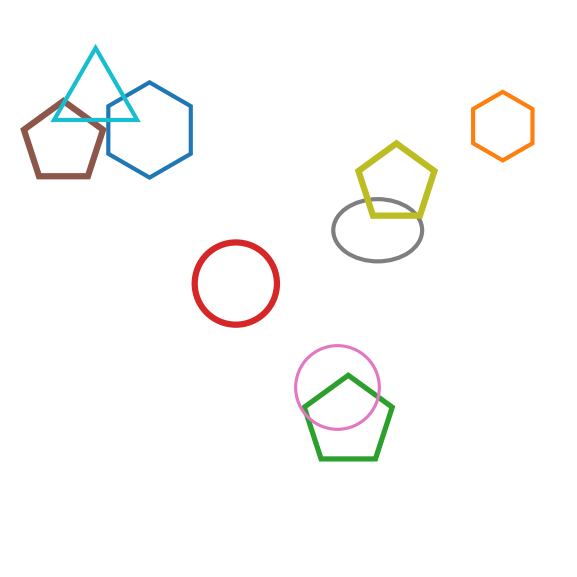[{"shape": "hexagon", "thickness": 2, "radius": 0.41, "center": [0.259, 0.774]}, {"shape": "hexagon", "thickness": 2, "radius": 0.3, "center": [0.871, 0.781]}, {"shape": "pentagon", "thickness": 2.5, "radius": 0.4, "center": [0.603, 0.269]}, {"shape": "circle", "thickness": 3, "radius": 0.36, "center": [0.408, 0.508]}, {"shape": "pentagon", "thickness": 3, "radius": 0.36, "center": [0.11, 0.752]}, {"shape": "circle", "thickness": 1.5, "radius": 0.36, "center": [0.584, 0.328]}, {"shape": "oval", "thickness": 2, "radius": 0.38, "center": [0.654, 0.6]}, {"shape": "pentagon", "thickness": 3, "radius": 0.35, "center": [0.686, 0.682]}, {"shape": "triangle", "thickness": 2, "radius": 0.42, "center": [0.166, 0.833]}]